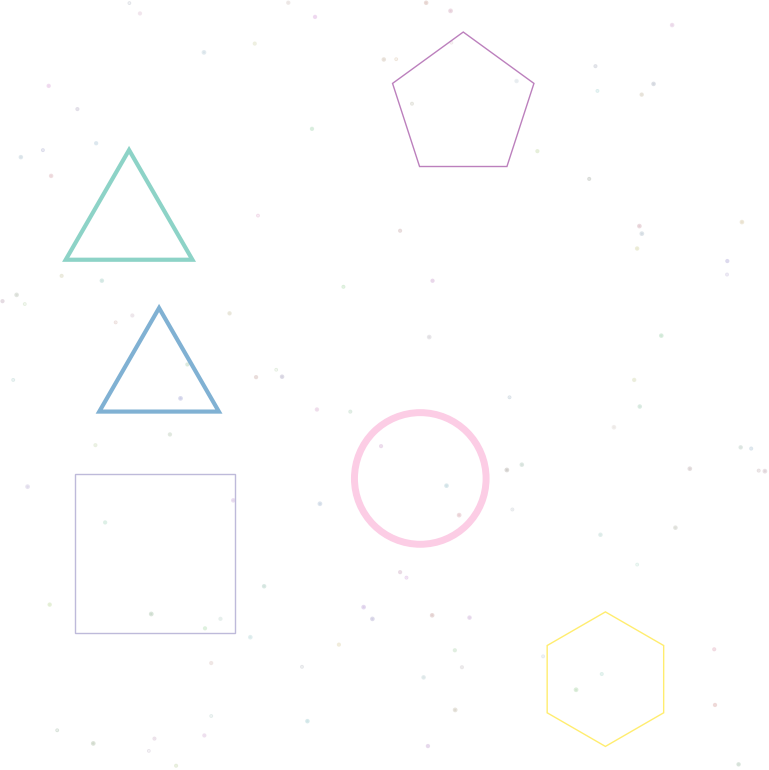[{"shape": "triangle", "thickness": 1.5, "radius": 0.48, "center": [0.168, 0.71]}, {"shape": "square", "thickness": 0.5, "radius": 0.52, "center": [0.201, 0.281]}, {"shape": "triangle", "thickness": 1.5, "radius": 0.45, "center": [0.207, 0.51]}, {"shape": "circle", "thickness": 2.5, "radius": 0.43, "center": [0.546, 0.379]}, {"shape": "pentagon", "thickness": 0.5, "radius": 0.48, "center": [0.602, 0.862]}, {"shape": "hexagon", "thickness": 0.5, "radius": 0.44, "center": [0.786, 0.118]}]